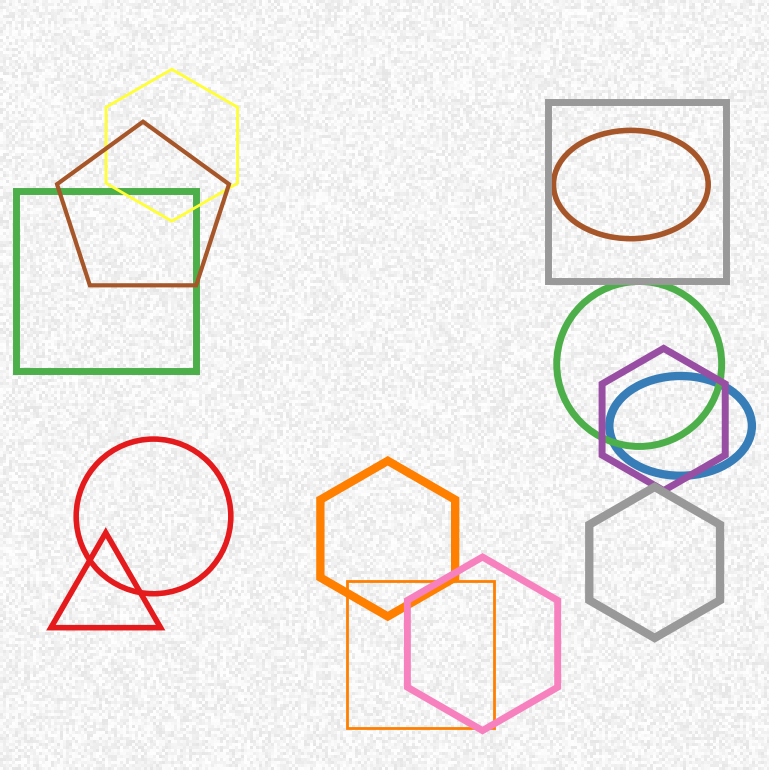[{"shape": "circle", "thickness": 2, "radius": 0.5, "center": [0.199, 0.329]}, {"shape": "triangle", "thickness": 2, "radius": 0.41, "center": [0.137, 0.226]}, {"shape": "oval", "thickness": 3, "radius": 0.46, "center": [0.884, 0.447]}, {"shape": "circle", "thickness": 2.5, "radius": 0.54, "center": [0.83, 0.527]}, {"shape": "square", "thickness": 2.5, "radius": 0.59, "center": [0.137, 0.635]}, {"shape": "hexagon", "thickness": 2.5, "radius": 0.46, "center": [0.862, 0.455]}, {"shape": "square", "thickness": 1, "radius": 0.48, "center": [0.546, 0.15]}, {"shape": "hexagon", "thickness": 3, "radius": 0.51, "center": [0.504, 0.3]}, {"shape": "hexagon", "thickness": 1, "radius": 0.49, "center": [0.223, 0.811]}, {"shape": "oval", "thickness": 2, "radius": 0.5, "center": [0.819, 0.76]}, {"shape": "pentagon", "thickness": 1.5, "radius": 0.59, "center": [0.186, 0.724]}, {"shape": "hexagon", "thickness": 2.5, "radius": 0.56, "center": [0.627, 0.164]}, {"shape": "hexagon", "thickness": 3, "radius": 0.49, "center": [0.85, 0.27]}, {"shape": "square", "thickness": 2.5, "radius": 0.58, "center": [0.827, 0.751]}]